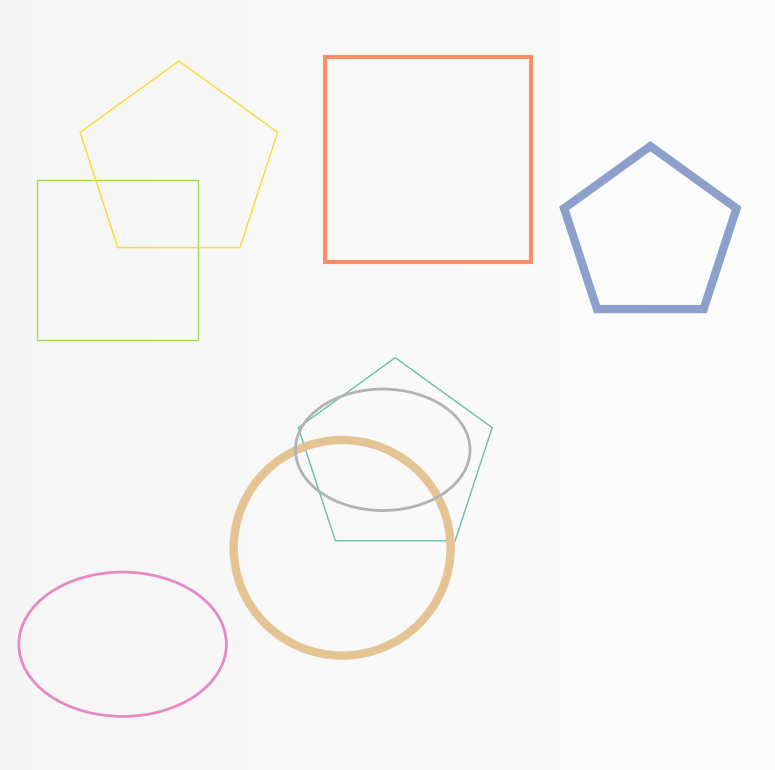[{"shape": "pentagon", "thickness": 0.5, "radius": 0.66, "center": [0.51, 0.404]}, {"shape": "square", "thickness": 1.5, "radius": 0.66, "center": [0.552, 0.793]}, {"shape": "pentagon", "thickness": 3, "radius": 0.58, "center": [0.839, 0.693]}, {"shape": "oval", "thickness": 1, "radius": 0.67, "center": [0.158, 0.163]}, {"shape": "square", "thickness": 0.5, "radius": 0.52, "center": [0.152, 0.662]}, {"shape": "pentagon", "thickness": 0.5, "radius": 0.67, "center": [0.231, 0.787]}, {"shape": "circle", "thickness": 3, "radius": 0.7, "center": [0.441, 0.289]}, {"shape": "oval", "thickness": 1, "radius": 0.56, "center": [0.494, 0.416]}]